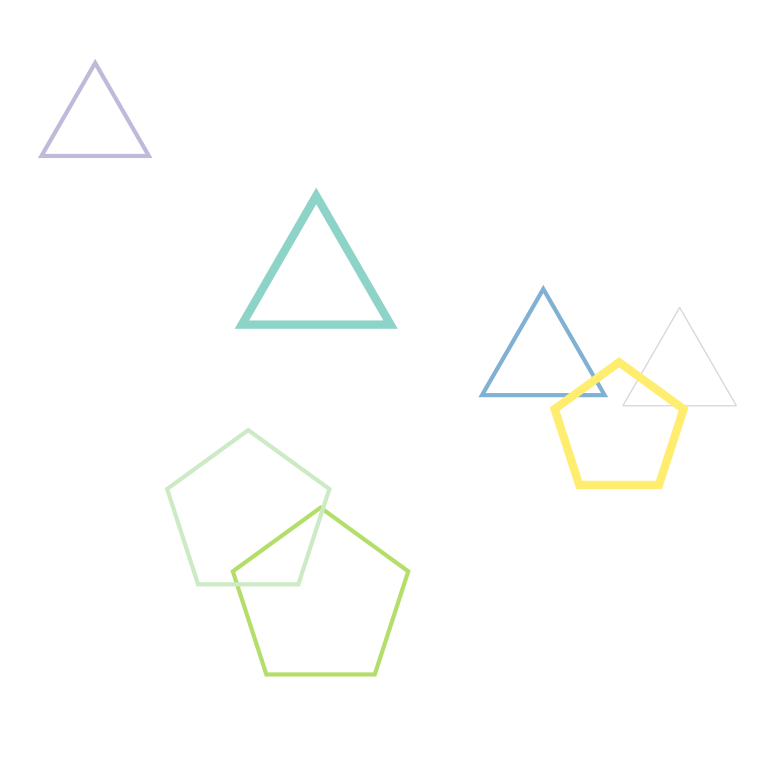[{"shape": "triangle", "thickness": 3, "radius": 0.56, "center": [0.411, 0.634]}, {"shape": "triangle", "thickness": 1.5, "radius": 0.4, "center": [0.124, 0.838]}, {"shape": "triangle", "thickness": 1.5, "radius": 0.46, "center": [0.706, 0.533]}, {"shape": "pentagon", "thickness": 1.5, "radius": 0.6, "center": [0.416, 0.221]}, {"shape": "triangle", "thickness": 0.5, "radius": 0.43, "center": [0.883, 0.516]}, {"shape": "pentagon", "thickness": 1.5, "radius": 0.55, "center": [0.322, 0.331]}, {"shape": "pentagon", "thickness": 3, "radius": 0.44, "center": [0.804, 0.441]}]